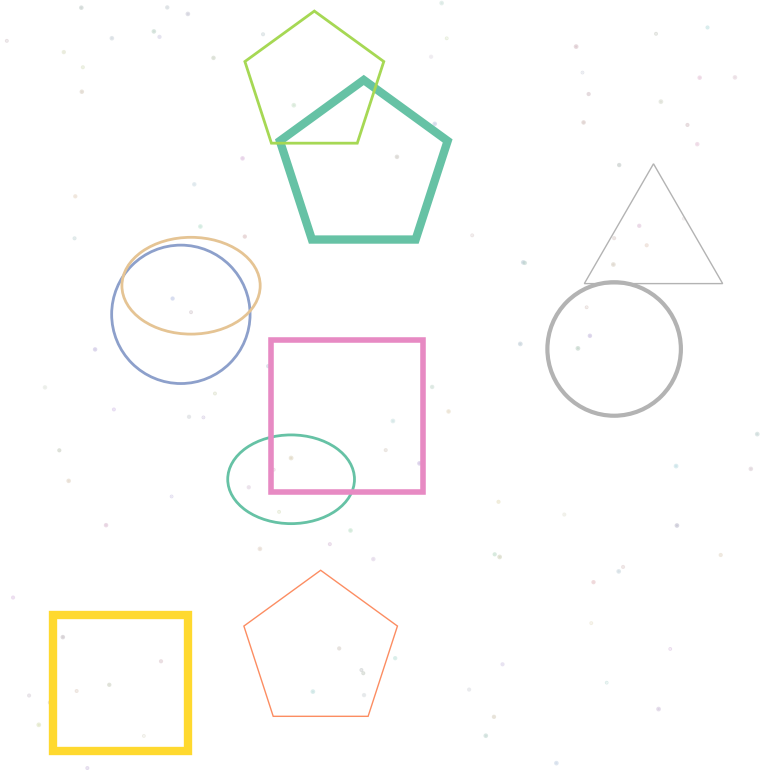[{"shape": "oval", "thickness": 1, "radius": 0.41, "center": [0.378, 0.378]}, {"shape": "pentagon", "thickness": 3, "radius": 0.57, "center": [0.472, 0.782]}, {"shape": "pentagon", "thickness": 0.5, "radius": 0.52, "center": [0.416, 0.155]}, {"shape": "circle", "thickness": 1, "radius": 0.45, "center": [0.235, 0.592]}, {"shape": "square", "thickness": 2, "radius": 0.49, "center": [0.451, 0.459]}, {"shape": "pentagon", "thickness": 1, "radius": 0.47, "center": [0.408, 0.891]}, {"shape": "square", "thickness": 3, "radius": 0.44, "center": [0.157, 0.113]}, {"shape": "oval", "thickness": 1, "radius": 0.45, "center": [0.248, 0.629]}, {"shape": "triangle", "thickness": 0.5, "radius": 0.52, "center": [0.849, 0.684]}, {"shape": "circle", "thickness": 1.5, "radius": 0.43, "center": [0.798, 0.547]}]